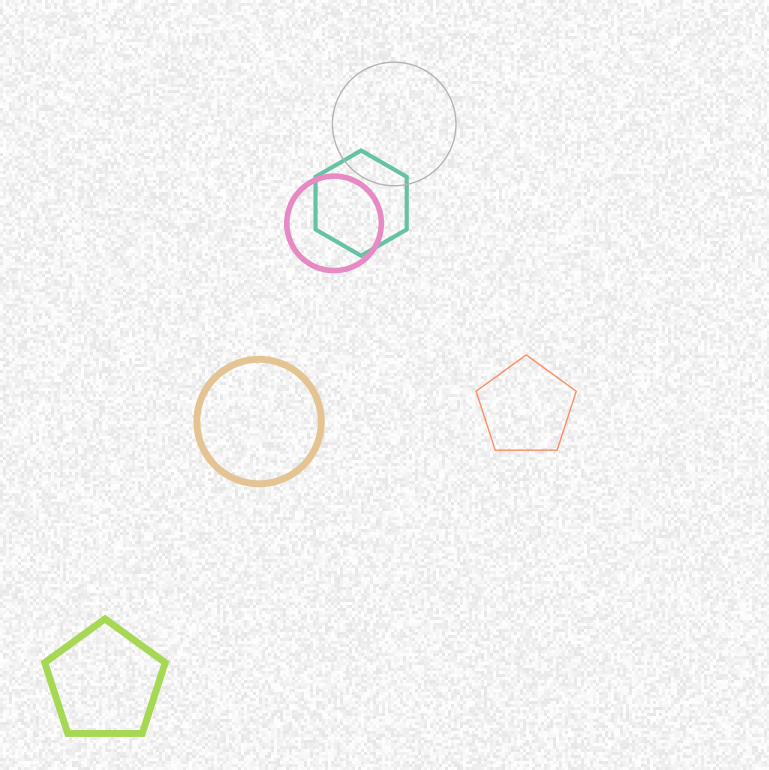[{"shape": "hexagon", "thickness": 1.5, "radius": 0.34, "center": [0.469, 0.736]}, {"shape": "pentagon", "thickness": 0.5, "radius": 0.34, "center": [0.683, 0.471]}, {"shape": "circle", "thickness": 2, "radius": 0.31, "center": [0.434, 0.71]}, {"shape": "pentagon", "thickness": 2.5, "radius": 0.41, "center": [0.136, 0.114]}, {"shape": "circle", "thickness": 2.5, "radius": 0.4, "center": [0.336, 0.453]}, {"shape": "circle", "thickness": 0.5, "radius": 0.4, "center": [0.512, 0.839]}]